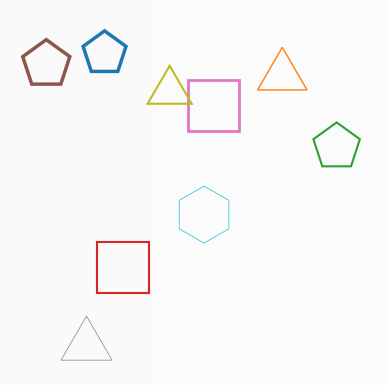[{"shape": "pentagon", "thickness": 2.5, "radius": 0.29, "center": [0.27, 0.862]}, {"shape": "triangle", "thickness": 1, "radius": 0.37, "center": [0.729, 0.803]}, {"shape": "pentagon", "thickness": 1.5, "radius": 0.32, "center": [0.869, 0.619]}, {"shape": "square", "thickness": 1.5, "radius": 0.33, "center": [0.317, 0.305]}, {"shape": "pentagon", "thickness": 2.5, "radius": 0.32, "center": [0.119, 0.833]}, {"shape": "square", "thickness": 2, "radius": 0.33, "center": [0.551, 0.725]}, {"shape": "triangle", "thickness": 0.5, "radius": 0.38, "center": [0.223, 0.103]}, {"shape": "triangle", "thickness": 1.5, "radius": 0.33, "center": [0.438, 0.763]}, {"shape": "hexagon", "thickness": 0.5, "radius": 0.37, "center": [0.527, 0.443]}]